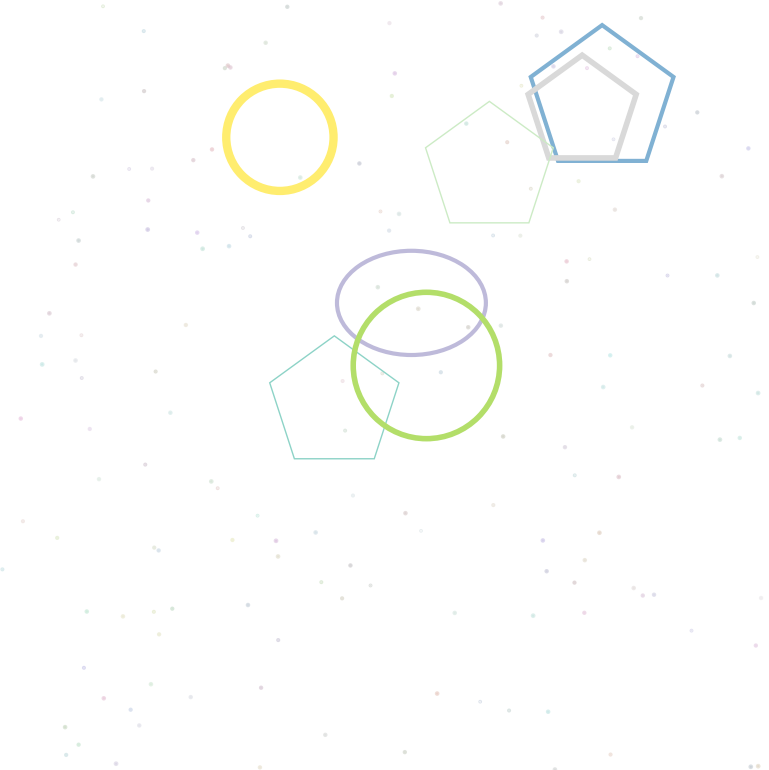[{"shape": "pentagon", "thickness": 0.5, "radius": 0.44, "center": [0.434, 0.476]}, {"shape": "oval", "thickness": 1.5, "radius": 0.48, "center": [0.534, 0.607]}, {"shape": "pentagon", "thickness": 1.5, "radius": 0.49, "center": [0.782, 0.87]}, {"shape": "circle", "thickness": 2, "radius": 0.48, "center": [0.554, 0.525]}, {"shape": "pentagon", "thickness": 2, "radius": 0.37, "center": [0.756, 0.855]}, {"shape": "pentagon", "thickness": 0.5, "radius": 0.44, "center": [0.636, 0.781]}, {"shape": "circle", "thickness": 3, "radius": 0.35, "center": [0.364, 0.822]}]